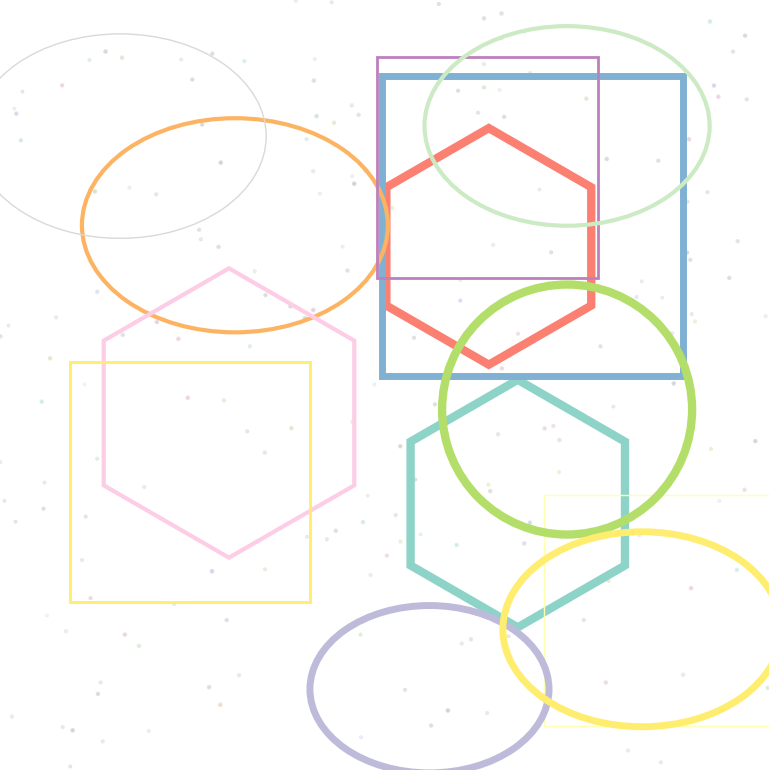[{"shape": "hexagon", "thickness": 3, "radius": 0.8, "center": [0.672, 0.346]}, {"shape": "square", "thickness": 0.5, "radius": 0.75, "center": [0.857, 0.207]}, {"shape": "oval", "thickness": 2.5, "radius": 0.78, "center": [0.558, 0.105]}, {"shape": "hexagon", "thickness": 3, "radius": 0.77, "center": [0.635, 0.68]}, {"shape": "square", "thickness": 2.5, "radius": 0.98, "center": [0.692, 0.707]}, {"shape": "oval", "thickness": 1.5, "radius": 0.99, "center": [0.305, 0.707]}, {"shape": "circle", "thickness": 3, "radius": 0.81, "center": [0.737, 0.468]}, {"shape": "hexagon", "thickness": 1.5, "radius": 0.94, "center": [0.297, 0.464]}, {"shape": "oval", "thickness": 0.5, "radius": 0.95, "center": [0.156, 0.823]}, {"shape": "square", "thickness": 1, "radius": 0.72, "center": [0.633, 0.783]}, {"shape": "oval", "thickness": 1.5, "radius": 0.93, "center": [0.736, 0.836]}, {"shape": "oval", "thickness": 2.5, "radius": 0.9, "center": [0.834, 0.183]}, {"shape": "square", "thickness": 1, "radius": 0.78, "center": [0.247, 0.374]}]